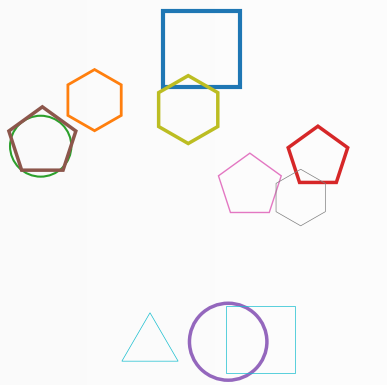[{"shape": "square", "thickness": 3, "radius": 0.5, "center": [0.52, 0.874]}, {"shape": "hexagon", "thickness": 2, "radius": 0.4, "center": [0.244, 0.74]}, {"shape": "circle", "thickness": 1.5, "radius": 0.4, "center": [0.105, 0.62]}, {"shape": "pentagon", "thickness": 2.5, "radius": 0.4, "center": [0.82, 0.591]}, {"shape": "circle", "thickness": 2.5, "radius": 0.5, "center": [0.589, 0.112]}, {"shape": "pentagon", "thickness": 2.5, "radius": 0.45, "center": [0.109, 0.632]}, {"shape": "pentagon", "thickness": 1, "radius": 0.43, "center": [0.645, 0.517]}, {"shape": "hexagon", "thickness": 0.5, "radius": 0.37, "center": [0.776, 0.487]}, {"shape": "hexagon", "thickness": 2.5, "radius": 0.44, "center": [0.486, 0.715]}, {"shape": "square", "thickness": 0.5, "radius": 0.44, "center": [0.672, 0.118]}, {"shape": "triangle", "thickness": 0.5, "radius": 0.42, "center": [0.387, 0.104]}]